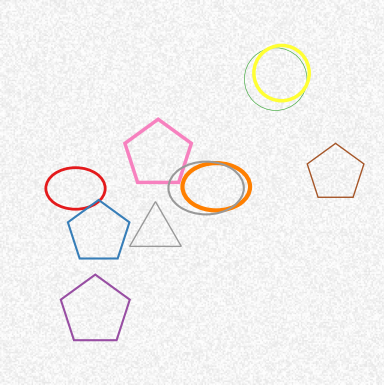[{"shape": "oval", "thickness": 2, "radius": 0.39, "center": [0.196, 0.511]}, {"shape": "pentagon", "thickness": 1.5, "radius": 0.42, "center": [0.256, 0.397]}, {"shape": "circle", "thickness": 0.5, "radius": 0.41, "center": [0.716, 0.794]}, {"shape": "pentagon", "thickness": 1.5, "radius": 0.47, "center": [0.247, 0.193]}, {"shape": "oval", "thickness": 3, "radius": 0.44, "center": [0.562, 0.515]}, {"shape": "circle", "thickness": 2.5, "radius": 0.36, "center": [0.731, 0.81]}, {"shape": "pentagon", "thickness": 1, "radius": 0.39, "center": [0.872, 0.55]}, {"shape": "pentagon", "thickness": 2.5, "radius": 0.45, "center": [0.411, 0.6]}, {"shape": "oval", "thickness": 1.5, "radius": 0.49, "center": [0.535, 0.512]}, {"shape": "triangle", "thickness": 1, "radius": 0.39, "center": [0.404, 0.399]}]